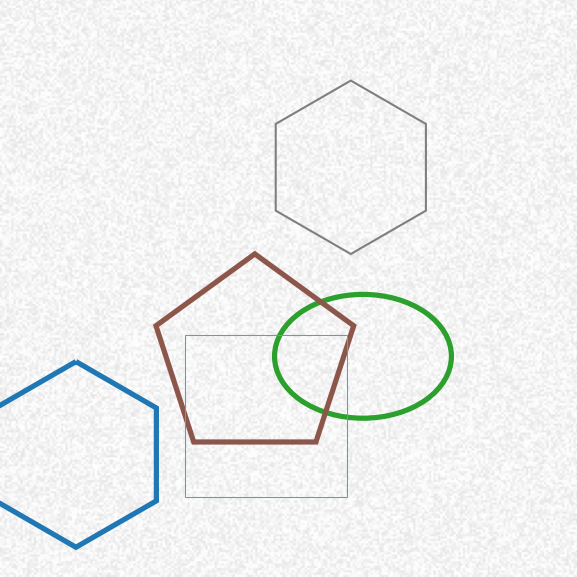[{"shape": "hexagon", "thickness": 2.5, "radius": 0.8, "center": [0.132, 0.212]}, {"shape": "oval", "thickness": 2.5, "radius": 0.77, "center": [0.629, 0.382]}, {"shape": "pentagon", "thickness": 2.5, "radius": 0.9, "center": [0.441, 0.379]}, {"shape": "hexagon", "thickness": 1, "radius": 0.75, "center": [0.607, 0.709]}, {"shape": "square", "thickness": 0.5, "radius": 0.7, "center": [0.461, 0.278]}]